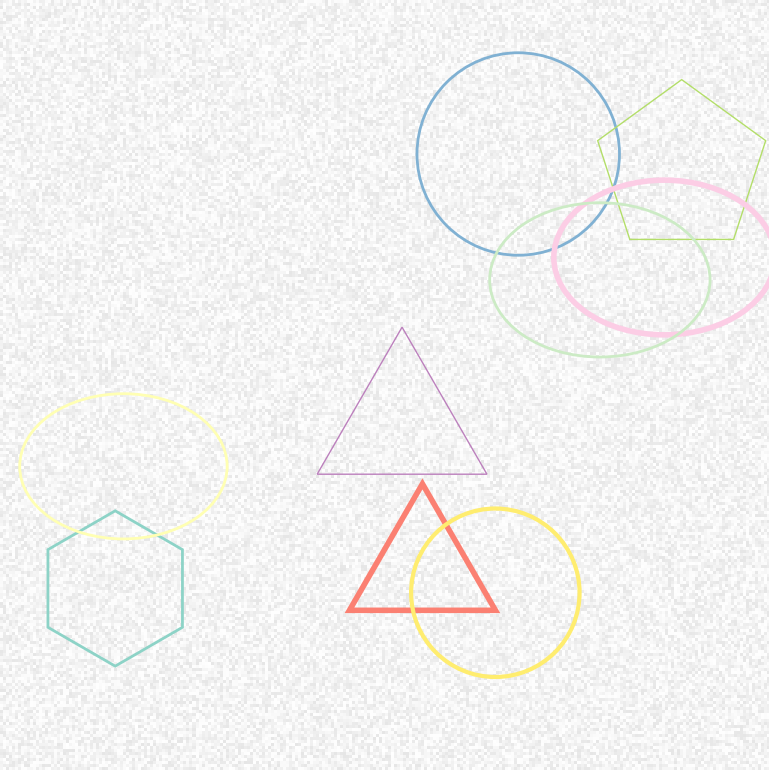[{"shape": "hexagon", "thickness": 1, "radius": 0.5, "center": [0.15, 0.236]}, {"shape": "oval", "thickness": 1, "radius": 0.67, "center": [0.16, 0.394]}, {"shape": "triangle", "thickness": 2, "radius": 0.55, "center": [0.549, 0.262]}, {"shape": "circle", "thickness": 1, "radius": 0.66, "center": [0.673, 0.8]}, {"shape": "pentagon", "thickness": 0.5, "radius": 0.57, "center": [0.885, 0.782]}, {"shape": "oval", "thickness": 2, "radius": 0.72, "center": [0.863, 0.666]}, {"shape": "triangle", "thickness": 0.5, "radius": 0.64, "center": [0.522, 0.448]}, {"shape": "oval", "thickness": 1, "radius": 0.72, "center": [0.779, 0.637]}, {"shape": "circle", "thickness": 1.5, "radius": 0.55, "center": [0.643, 0.23]}]